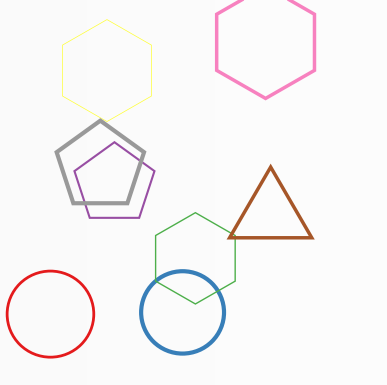[{"shape": "circle", "thickness": 2, "radius": 0.56, "center": [0.13, 0.184]}, {"shape": "circle", "thickness": 3, "radius": 0.53, "center": [0.471, 0.189]}, {"shape": "hexagon", "thickness": 1, "radius": 0.59, "center": [0.504, 0.329]}, {"shape": "pentagon", "thickness": 1.5, "radius": 0.54, "center": [0.295, 0.522]}, {"shape": "hexagon", "thickness": 0.5, "radius": 0.66, "center": [0.276, 0.817]}, {"shape": "triangle", "thickness": 2.5, "radius": 0.61, "center": [0.699, 0.444]}, {"shape": "hexagon", "thickness": 2.5, "radius": 0.73, "center": [0.685, 0.89]}, {"shape": "pentagon", "thickness": 3, "radius": 0.59, "center": [0.259, 0.568]}]